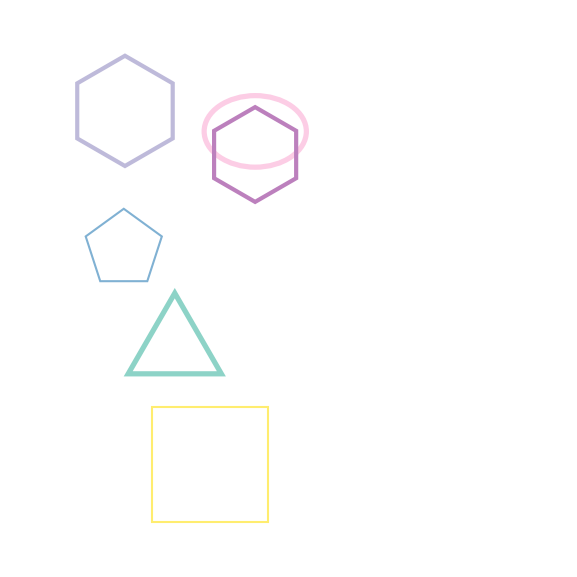[{"shape": "triangle", "thickness": 2.5, "radius": 0.47, "center": [0.303, 0.398]}, {"shape": "hexagon", "thickness": 2, "radius": 0.48, "center": [0.216, 0.807]}, {"shape": "pentagon", "thickness": 1, "radius": 0.35, "center": [0.214, 0.568]}, {"shape": "oval", "thickness": 2.5, "radius": 0.44, "center": [0.442, 0.772]}, {"shape": "hexagon", "thickness": 2, "radius": 0.41, "center": [0.442, 0.732]}, {"shape": "square", "thickness": 1, "radius": 0.5, "center": [0.364, 0.194]}]